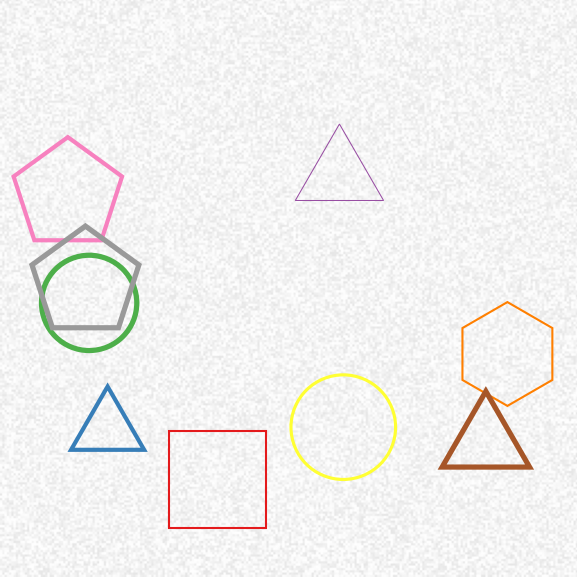[{"shape": "square", "thickness": 1, "radius": 0.42, "center": [0.377, 0.169]}, {"shape": "triangle", "thickness": 2, "radius": 0.37, "center": [0.186, 0.257]}, {"shape": "circle", "thickness": 2.5, "radius": 0.41, "center": [0.154, 0.475]}, {"shape": "triangle", "thickness": 0.5, "radius": 0.44, "center": [0.588, 0.696]}, {"shape": "hexagon", "thickness": 1, "radius": 0.45, "center": [0.879, 0.386]}, {"shape": "circle", "thickness": 1.5, "radius": 0.45, "center": [0.594, 0.259]}, {"shape": "triangle", "thickness": 2.5, "radius": 0.44, "center": [0.841, 0.234]}, {"shape": "pentagon", "thickness": 2, "radius": 0.49, "center": [0.117, 0.663]}, {"shape": "pentagon", "thickness": 2.5, "radius": 0.49, "center": [0.148, 0.51]}]